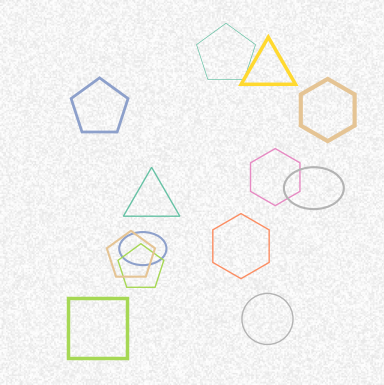[{"shape": "pentagon", "thickness": 0.5, "radius": 0.4, "center": [0.587, 0.859]}, {"shape": "triangle", "thickness": 1, "radius": 0.42, "center": [0.394, 0.481]}, {"shape": "hexagon", "thickness": 1, "radius": 0.42, "center": [0.626, 0.361]}, {"shape": "oval", "thickness": 1.5, "radius": 0.31, "center": [0.371, 0.354]}, {"shape": "pentagon", "thickness": 2, "radius": 0.39, "center": [0.259, 0.72]}, {"shape": "hexagon", "thickness": 1, "radius": 0.37, "center": [0.715, 0.54]}, {"shape": "square", "thickness": 2.5, "radius": 0.39, "center": [0.254, 0.148]}, {"shape": "pentagon", "thickness": 1, "radius": 0.31, "center": [0.366, 0.304]}, {"shape": "triangle", "thickness": 2.5, "radius": 0.41, "center": [0.697, 0.822]}, {"shape": "hexagon", "thickness": 3, "radius": 0.4, "center": [0.851, 0.714]}, {"shape": "pentagon", "thickness": 1.5, "radius": 0.33, "center": [0.34, 0.335]}, {"shape": "circle", "thickness": 1, "radius": 0.33, "center": [0.695, 0.172]}, {"shape": "oval", "thickness": 1.5, "radius": 0.39, "center": [0.815, 0.511]}]